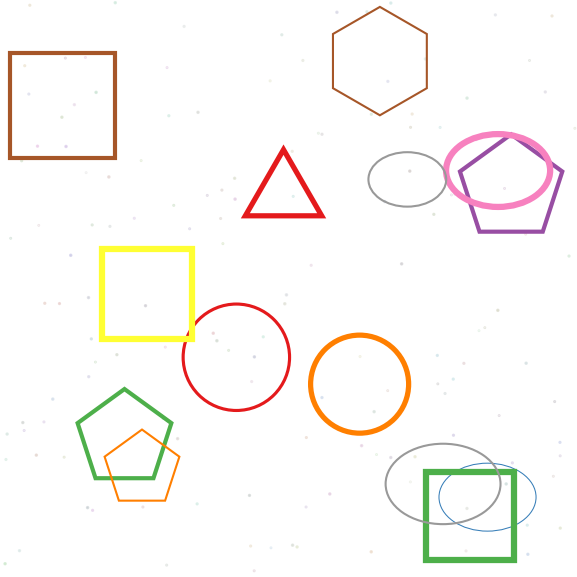[{"shape": "triangle", "thickness": 2.5, "radius": 0.38, "center": [0.491, 0.664]}, {"shape": "circle", "thickness": 1.5, "radius": 0.46, "center": [0.409, 0.38]}, {"shape": "oval", "thickness": 0.5, "radius": 0.42, "center": [0.844, 0.138]}, {"shape": "square", "thickness": 3, "radius": 0.38, "center": [0.814, 0.106]}, {"shape": "pentagon", "thickness": 2, "radius": 0.43, "center": [0.216, 0.24]}, {"shape": "pentagon", "thickness": 2, "radius": 0.47, "center": [0.885, 0.673]}, {"shape": "circle", "thickness": 2.5, "radius": 0.42, "center": [0.623, 0.334]}, {"shape": "pentagon", "thickness": 1, "radius": 0.34, "center": [0.246, 0.187]}, {"shape": "square", "thickness": 3, "radius": 0.39, "center": [0.254, 0.49]}, {"shape": "hexagon", "thickness": 1, "radius": 0.47, "center": [0.658, 0.893]}, {"shape": "square", "thickness": 2, "radius": 0.45, "center": [0.108, 0.817]}, {"shape": "oval", "thickness": 3, "radius": 0.45, "center": [0.863, 0.704]}, {"shape": "oval", "thickness": 1, "radius": 0.5, "center": [0.767, 0.161]}, {"shape": "oval", "thickness": 1, "radius": 0.34, "center": [0.705, 0.688]}]